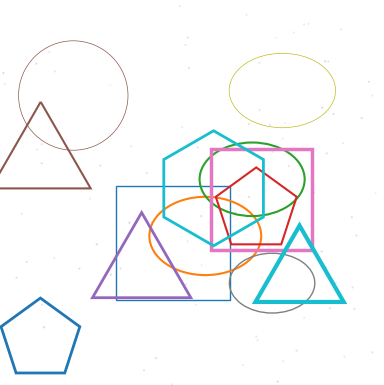[{"shape": "pentagon", "thickness": 2, "radius": 0.54, "center": [0.105, 0.118]}, {"shape": "square", "thickness": 1, "radius": 0.74, "center": [0.449, 0.37]}, {"shape": "oval", "thickness": 1.5, "radius": 0.73, "center": [0.533, 0.387]}, {"shape": "oval", "thickness": 1.5, "radius": 0.68, "center": [0.655, 0.534]}, {"shape": "pentagon", "thickness": 1.5, "radius": 0.55, "center": [0.666, 0.455]}, {"shape": "triangle", "thickness": 2, "radius": 0.74, "center": [0.368, 0.3]}, {"shape": "circle", "thickness": 0.5, "radius": 0.71, "center": [0.19, 0.752]}, {"shape": "triangle", "thickness": 1.5, "radius": 0.75, "center": [0.106, 0.586]}, {"shape": "square", "thickness": 2.5, "radius": 0.65, "center": [0.68, 0.481]}, {"shape": "oval", "thickness": 1, "radius": 0.55, "center": [0.707, 0.265]}, {"shape": "oval", "thickness": 0.5, "radius": 0.69, "center": [0.733, 0.765]}, {"shape": "triangle", "thickness": 3, "radius": 0.66, "center": [0.778, 0.282]}, {"shape": "hexagon", "thickness": 2, "radius": 0.75, "center": [0.555, 0.511]}]